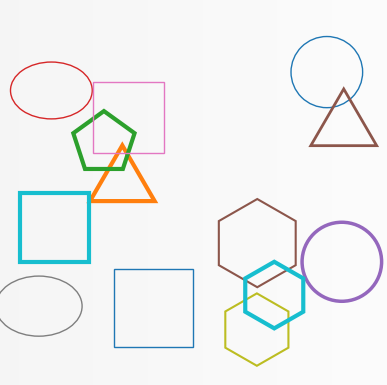[{"shape": "circle", "thickness": 1, "radius": 0.46, "center": [0.843, 0.813]}, {"shape": "square", "thickness": 1, "radius": 0.51, "center": [0.396, 0.2]}, {"shape": "triangle", "thickness": 3, "radius": 0.48, "center": [0.316, 0.526]}, {"shape": "pentagon", "thickness": 3, "radius": 0.42, "center": [0.268, 0.628]}, {"shape": "oval", "thickness": 1, "radius": 0.53, "center": [0.133, 0.765]}, {"shape": "circle", "thickness": 2.5, "radius": 0.51, "center": [0.882, 0.32]}, {"shape": "triangle", "thickness": 2, "radius": 0.49, "center": [0.887, 0.671]}, {"shape": "hexagon", "thickness": 1.5, "radius": 0.57, "center": [0.664, 0.369]}, {"shape": "square", "thickness": 1, "radius": 0.46, "center": [0.332, 0.694]}, {"shape": "oval", "thickness": 1, "radius": 0.56, "center": [0.1, 0.205]}, {"shape": "hexagon", "thickness": 1.5, "radius": 0.47, "center": [0.663, 0.144]}, {"shape": "square", "thickness": 3, "radius": 0.45, "center": [0.141, 0.409]}, {"shape": "hexagon", "thickness": 3, "radius": 0.43, "center": [0.708, 0.234]}]